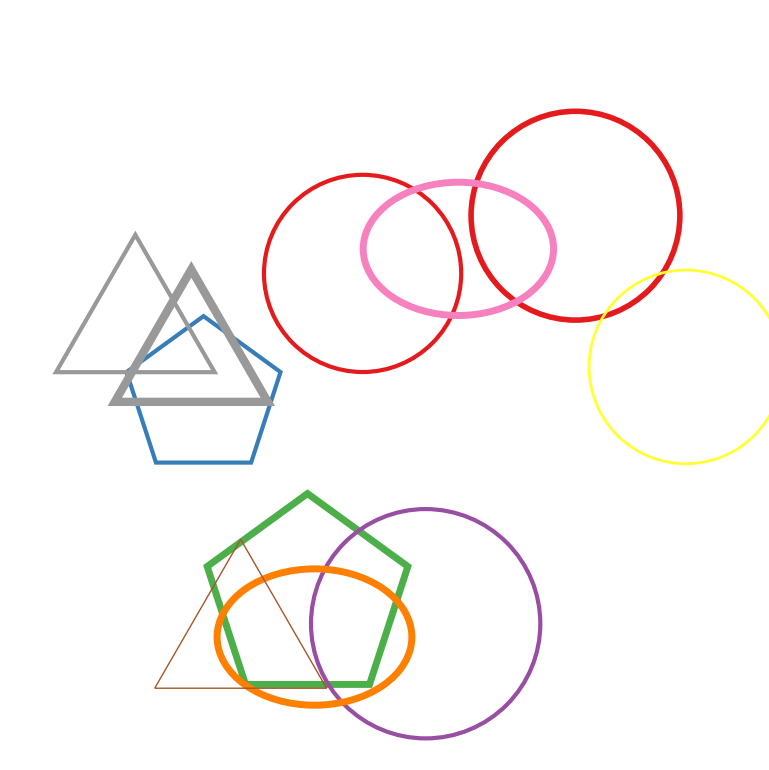[{"shape": "circle", "thickness": 1.5, "radius": 0.64, "center": [0.471, 0.645]}, {"shape": "circle", "thickness": 2, "radius": 0.68, "center": [0.747, 0.72]}, {"shape": "pentagon", "thickness": 1.5, "radius": 0.53, "center": [0.264, 0.484]}, {"shape": "pentagon", "thickness": 2.5, "radius": 0.69, "center": [0.399, 0.222]}, {"shape": "circle", "thickness": 1.5, "radius": 0.74, "center": [0.553, 0.19]}, {"shape": "oval", "thickness": 2.5, "radius": 0.63, "center": [0.408, 0.173]}, {"shape": "circle", "thickness": 1, "radius": 0.63, "center": [0.891, 0.523]}, {"shape": "triangle", "thickness": 0.5, "radius": 0.64, "center": [0.313, 0.171]}, {"shape": "oval", "thickness": 2.5, "radius": 0.62, "center": [0.595, 0.677]}, {"shape": "triangle", "thickness": 3, "radius": 0.57, "center": [0.248, 0.535]}, {"shape": "triangle", "thickness": 1.5, "radius": 0.59, "center": [0.176, 0.576]}]